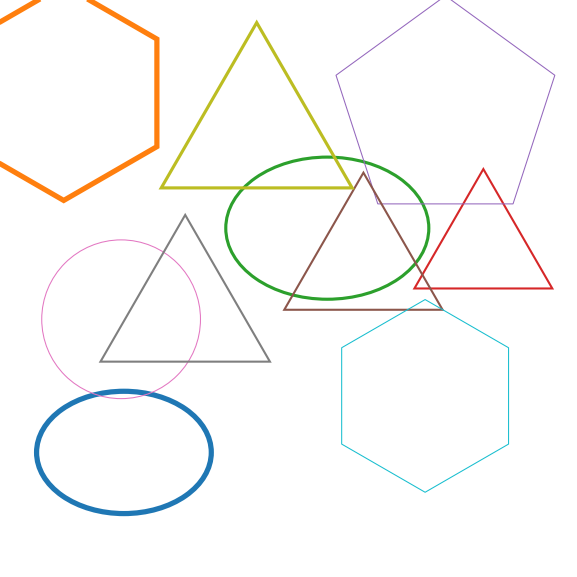[{"shape": "oval", "thickness": 2.5, "radius": 0.76, "center": [0.215, 0.216]}, {"shape": "hexagon", "thickness": 2.5, "radius": 0.93, "center": [0.11, 0.838]}, {"shape": "oval", "thickness": 1.5, "radius": 0.88, "center": [0.567, 0.604]}, {"shape": "triangle", "thickness": 1, "radius": 0.69, "center": [0.837, 0.569]}, {"shape": "pentagon", "thickness": 0.5, "radius": 1.0, "center": [0.771, 0.807]}, {"shape": "triangle", "thickness": 1, "radius": 0.79, "center": [0.629, 0.542]}, {"shape": "circle", "thickness": 0.5, "radius": 0.69, "center": [0.21, 0.446]}, {"shape": "triangle", "thickness": 1, "radius": 0.85, "center": [0.321, 0.458]}, {"shape": "triangle", "thickness": 1.5, "radius": 0.95, "center": [0.445, 0.769]}, {"shape": "hexagon", "thickness": 0.5, "radius": 0.83, "center": [0.736, 0.314]}]